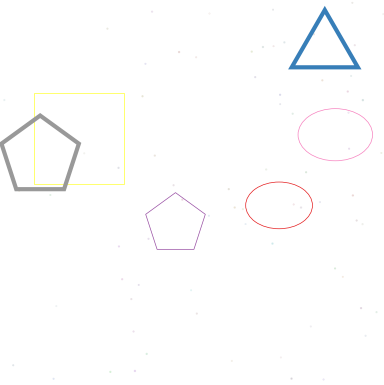[{"shape": "oval", "thickness": 0.5, "radius": 0.43, "center": [0.725, 0.467]}, {"shape": "triangle", "thickness": 3, "radius": 0.5, "center": [0.844, 0.875]}, {"shape": "pentagon", "thickness": 0.5, "radius": 0.41, "center": [0.456, 0.418]}, {"shape": "square", "thickness": 0.5, "radius": 0.59, "center": [0.205, 0.64]}, {"shape": "oval", "thickness": 0.5, "radius": 0.48, "center": [0.871, 0.65]}, {"shape": "pentagon", "thickness": 3, "radius": 0.53, "center": [0.104, 0.594]}]